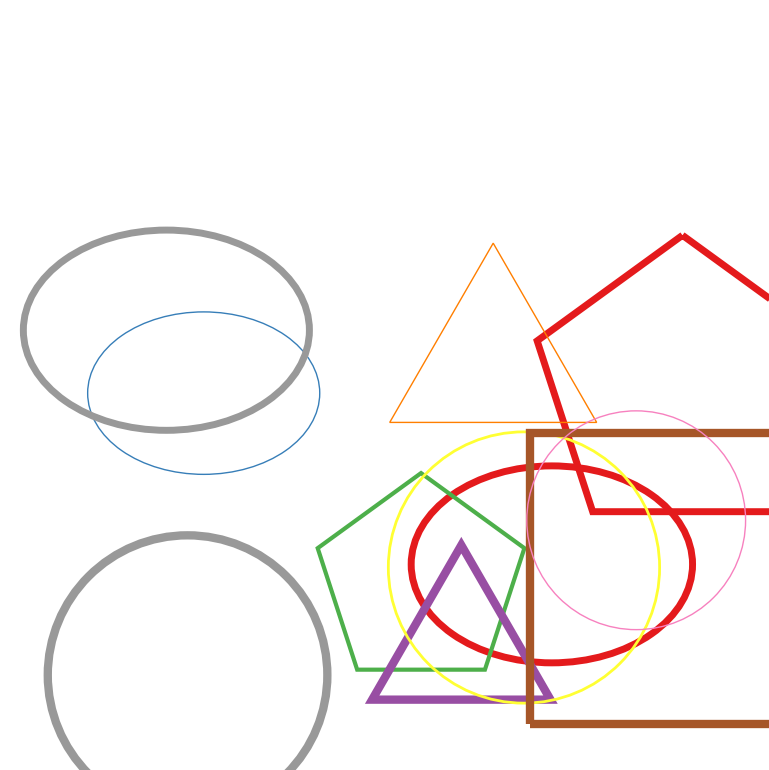[{"shape": "oval", "thickness": 2.5, "radius": 0.91, "center": [0.717, 0.267]}, {"shape": "pentagon", "thickness": 2.5, "radius": 0.99, "center": [0.886, 0.496]}, {"shape": "oval", "thickness": 0.5, "radius": 0.75, "center": [0.265, 0.489]}, {"shape": "pentagon", "thickness": 1.5, "radius": 0.71, "center": [0.547, 0.244]}, {"shape": "triangle", "thickness": 3, "radius": 0.67, "center": [0.599, 0.158]}, {"shape": "triangle", "thickness": 0.5, "radius": 0.78, "center": [0.641, 0.529]}, {"shape": "circle", "thickness": 1, "radius": 0.88, "center": [0.68, 0.263]}, {"shape": "square", "thickness": 3, "radius": 0.95, "center": [0.877, 0.249]}, {"shape": "circle", "thickness": 0.5, "radius": 0.71, "center": [0.826, 0.324]}, {"shape": "circle", "thickness": 3, "radius": 0.91, "center": [0.244, 0.123]}, {"shape": "oval", "thickness": 2.5, "radius": 0.93, "center": [0.216, 0.571]}]